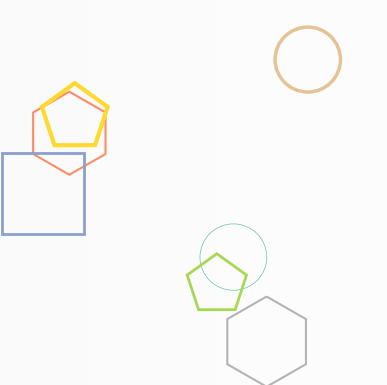[{"shape": "circle", "thickness": 0.5, "radius": 0.43, "center": [0.602, 0.332]}, {"shape": "hexagon", "thickness": 1.5, "radius": 0.54, "center": [0.179, 0.654]}, {"shape": "square", "thickness": 2, "radius": 0.53, "center": [0.111, 0.498]}, {"shape": "pentagon", "thickness": 2, "radius": 0.4, "center": [0.56, 0.261]}, {"shape": "pentagon", "thickness": 3, "radius": 0.45, "center": [0.193, 0.695]}, {"shape": "circle", "thickness": 2.5, "radius": 0.42, "center": [0.794, 0.845]}, {"shape": "hexagon", "thickness": 1.5, "radius": 0.59, "center": [0.688, 0.113]}]